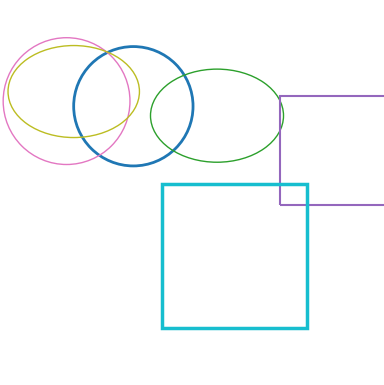[{"shape": "circle", "thickness": 2, "radius": 0.78, "center": [0.346, 0.724]}, {"shape": "oval", "thickness": 1, "radius": 0.86, "center": [0.564, 0.7]}, {"shape": "square", "thickness": 1.5, "radius": 0.71, "center": [0.869, 0.609]}, {"shape": "circle", "thickness": 1, "radius": 0.82, "center": [0.173, 0.737]}, {"shape": "oval", "thickness": 1, "radius": 0.85, "center": [0.192, 0.762]}, {"shape": "square", "thickness": 2.5, "radius": 0.94, "center": [0.61, 0.335]}]